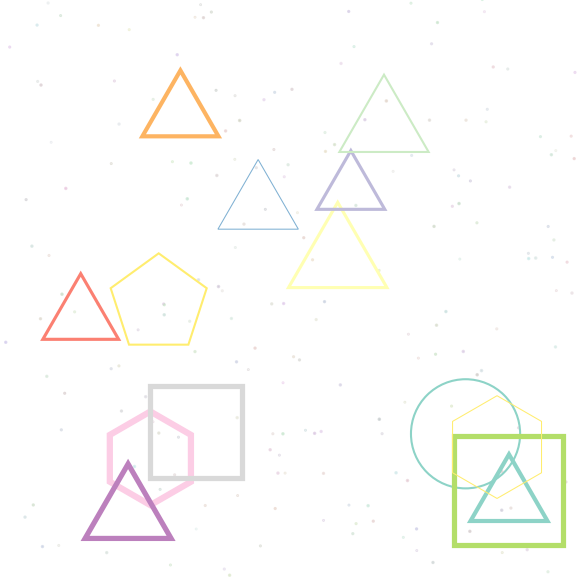[{"shape": "triangle", "thickness": 2, "radius": 0.38, "center": [0.881, 0.135]}, {"shape": "circle", "thickness": 1, "radius": 0.47, "center": [0.806, 0.248]}, {"shape": "triangle", "thickness": 1.5, "radius": 0.49, "center": [0.585, 0.55]}, {"shape": "triangle", "thickness": 1.5, "radius": 0.34, "center": [0.608, 0.671]}, {"shape": "triangle", "thickness": 1.5, "radius": 0.38, "center": [0.14, 0.449]}, {"shape": "triangle", "thickness": 0.5, "radius": 0.4, "center": [0.447, 0.642]}, {"shape": "triangle", "thickness": 2, "radius": 0.38, "center": [0.312, 0.801]}, {"shape": "square", "thickness": 2.5, "radius": 0.47, "center": [0.881, 0.149]}, {"shape": "hexagon", "thickness": 3, "radius": 0.41, "center": [0.26, 0.206]}, {"shape": "square", "thickness": 2.5, "radius": 0.4, "center": [0.339, 0.251]}, {"shape": "triangle", "thickness": 2.5, "radius": 0.43, "center": [0.222, 0.11]}, {"shape": "triangle", "thickness": 1, "radius": 0.45, "center": [0.665, 0.781]}, {"shape": "hexagon", "thickness": 0.5, "radius": 0.44, "center": [0.861, 0.225]}, {"shape": "pentagon", "thickness": 1, "radius": 0.44, "center": [0.275, 0.473]}]